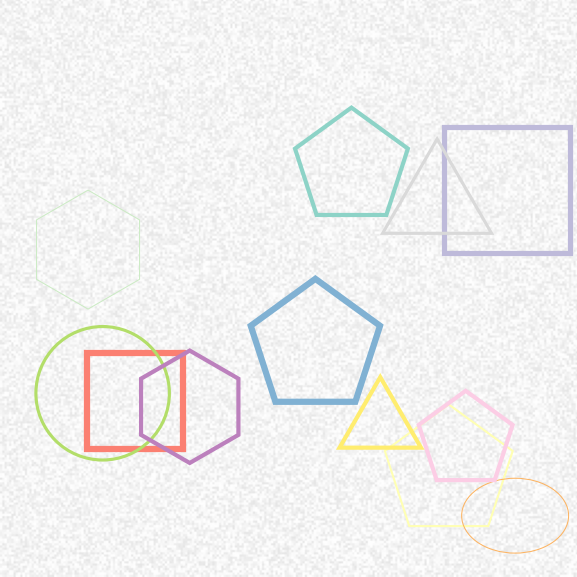[{"shape": "pentagon", "thickness": 2, "radius": 0.51, "center": [0.609, 0.71]}, {"shape": "pentagon", "thickness": 1, "radius": 0.58, "center": [0.777, 0.182]}, {"shape": "square", "thickness": 2.5, "radius": 0.54, "center": [0.878, 0.67]}, {"shape": "square", "thickness": 3, "radius": 0.41, "center": [0.234, 0.305]}, {"shape": "pentagon", "thickness": 3, "radius": 0.59, "center": [0.546, 0.399]}, {"shape": "oval", "thickness": 0.5, "radius": 0.46, "center": [0.892, 0.106]}, {"shape": "circle", "thickness": 1.5, "radius": 0.58, "center": [0.178, 0.318]}, {"shape": "pentagon", "thickness": 2, "radius": 0.43, "center": [0.806, 0.237]}, {"shape": "triangle", "thickness": 1.5, "radius": 0.54, "center": [0.757, 0.65]}, {"shape": "hexagon", "thickness": 2, "radius": 0.49, "center": [0.329, 0.295]}, {"shape": "hexagon", "thickness": 0.5, "radius": 0.51, "center": [0.152, 0.567]}, {"shape": "triangle", "thickness": 2, "radius": 0.41, "center": [0.658, 0.265]}]